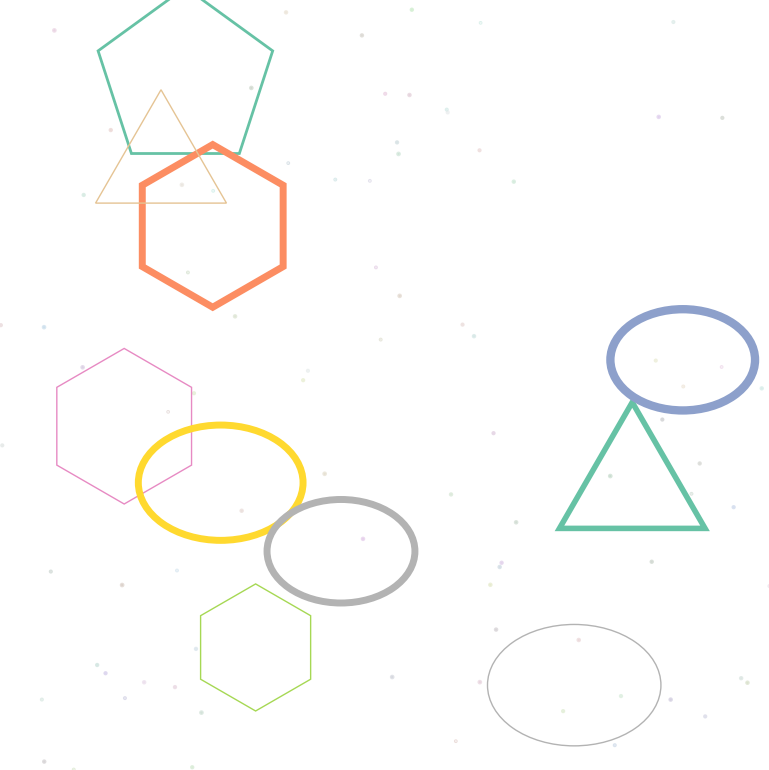[{"shape": "triangle", "thickness": 2, "radius": 0.55, "center": [0.821, 0.368]}, {"shape": "pentagon", "thickness": 1, "radius": 0.6, "center": [0.241, 0.897]}, {"shape": "hexagon", "thickness": 2.5, "radius": 0.53, "center": [0.276, 0.707]}, {"shape": "oval", "thickness": 3, "radius": 0.47, "center": [0.887, 0.533]}, {"shape": "hexagon", "thickness": 0.5, "radius": 0.51, "center": [0.161, 0.446]}, {"shape": "hexagon", "thickness": 0.5, "radius": 0.41, "center": [0.332, 0.159]}, {"shape": "oval", "thickness": 2.5, "radius": 0.53, "center": [0.287, 0.373]}, {"shape": "triangle", "thickness": 0.5, "radius": 0.49, "center": [0.209, 0.785]}, {"shape": "oval", "thickness": 0.5, "radius": 0.56, "center": [0.746, 0.11]}, {"shape": "oval", "thickness": 2.5, "radius": 0.48, "center": [0.443, 0.284]}]